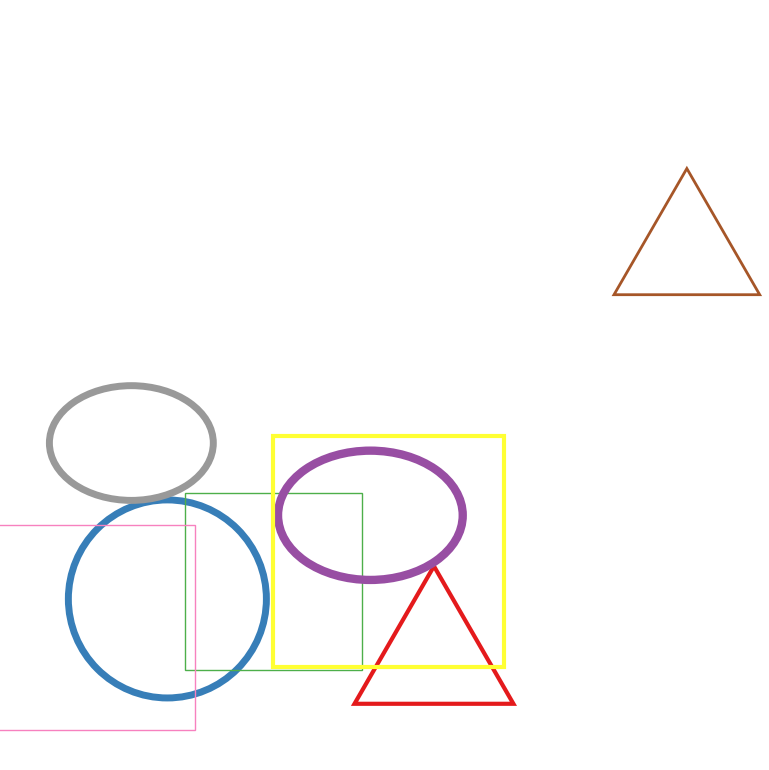[{"shape": "triangle", "thickness": 1.5, "radius": 0.6, "center": [0.564, 0.146]}, {"shape": "circle", "thickness": 2.5, "radius": 0.64, "center": [0.217, 0.222]}, {"shape": "square", "thickness": 0.5, "radius": 0.57, "center": [0.355, 0.244]}, {"shape": "oval", "thickness": 3, "radius": 0.6, "center": [0.481, 0.331]}, {"shape": "square", "thickness": 1.5, "radius": 0.75, "center": [0.504, 0.284]}, {"shape": "triangle", "thickness": 1, "radius": 0.55, "center": [0.892, 0.672]}, {"shape": "square", "thickness": 0.5, "radius": 0.67, "center": [0.12, 0.186]}, {"shape": "oval", "thickness": 2.5, "radius": 0.53, "center": [0.171, 0.425]}]